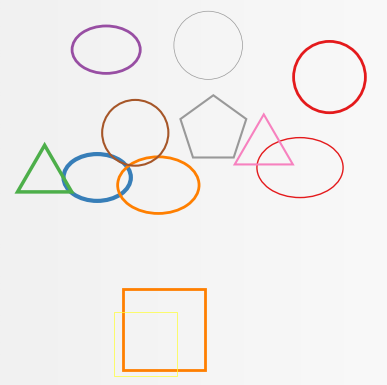[{"shape": "oval", "thickness": 1, "radius": 0.56, "center": [0.774, 0.565]}, {"shape": "circle", "thickness": 2, "radius": 0.46, "center": [0.85, 0.8]}, {"shape": "oval", "thickness": 3, "radius": 0.43, "center": [0.251, 0.539]}, {"shape": "triangle", "thickness": 2.5, "radius": 0.4, "center": [0.115, 0.542]}, {"shape": "oval", "thickness": 2, "radius": 0.44, "center": [0.274, 0.871]}, {"shape": "oval", "thickness": 2, "radius": 0.53, "center": [0.409, 0.519]}, {"shape": "square", "thickness": 2, "radius": 0.53, "center": [0.424, 0.144]}, {"shape": "square", "thickness": 0.5, "radius": 0.41, "center": [0.375, 0.106]}, {"shape": "circle", "thickness": 1.5, "radius": 0.43, "center": [0.349, 0.655]}, {"shape": "triangle", "thickness": 1.5, "radius": 0.43, "center": [0.681, 0.616]}, {"shape": "pentagon", "thickness": 1.5, "radius": 0.45, "center": [0.551, 0.663]}, {"shape": "circle", "thickness": 0.5, "radius": 0.44, "center": [0.537, 0.882]}]